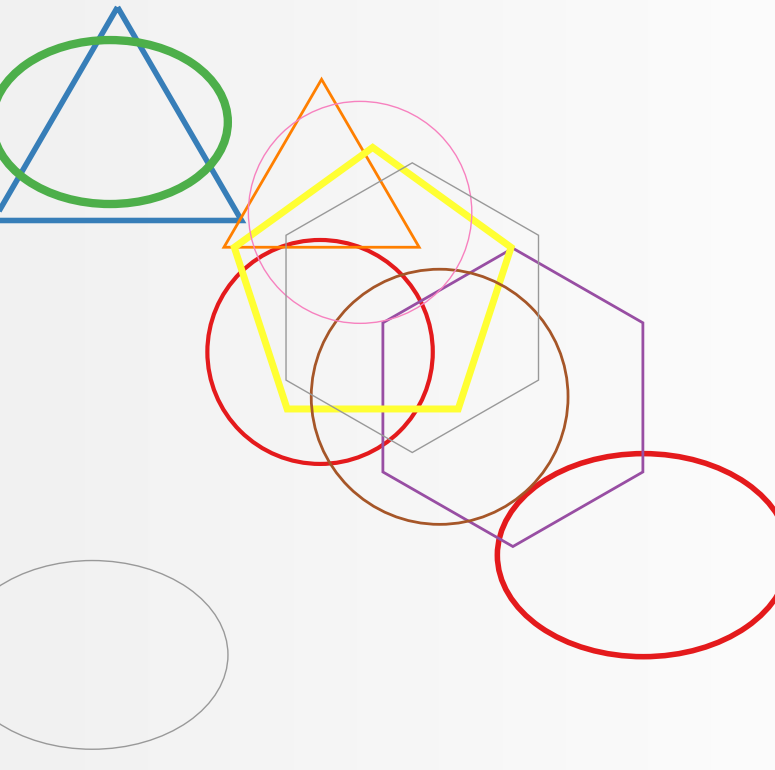[{"shape": "circle", "thickness": 1.5, "radius": 0.73, "center": [0.413, 0.543]}, {"shape": "oval", "thickness": 2, "radius": 0.94, "center": [0.83, 0.279]}, {"shape": "triangle", "thickness": 2, "radius": 0.92, "center": [0.152, 0.806]}, {"shape": "oval", "thickness": 3, "radius": 0.76, "center": [0.142, 0.842]}, {"shape": "hexagon", "thickness": 1, "radius": 0.97, "center": [0.662, 0.484]}, {"shape": "triangle", "thickness": 1, "radius": 0.73, "center": [0.415, 0.752]}, {"shape": "pentagon", "thickness": 2.5, "radius": 0.94, "center": [0.481, 0.621]}, {"shape": "circle", "thickness": 1, "radius": 0.83, "center": [0.567, 0.485]}, {"shape": "circle", "thickness": 0.5, "radius": 0.72, "center": [0.465, 0.724]}, {"shape": "hexagon", "thickness": 0.5, "radius": 0.94, "center": [0.532, 0.6]}, {"shape": "oval", "thickness": 0.5, "radius": 0.88, "center": [0.119, 0.149]}]